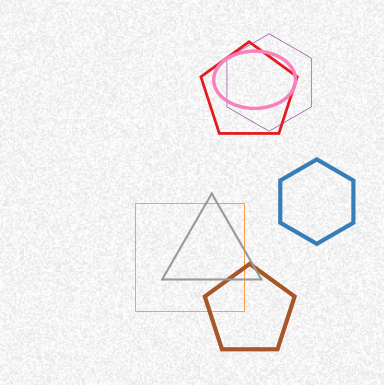[{"shape": "pentagon", "thickness": 2, "radius": 0.66, "center": [0.647, 0.76]}, {"shape": "hexagon", "thickness": 3, "radius": 0.55, "center": [0.823, 0.476]}, {"shape": "hexagon", "thickness": 0.5, "radius": 0.63, "center": [0.699, 0.786]}, {"shape": "square", "thickness": 0.5, "radius": 0.71, "center": [0.493, 0.332]}, {"shape": "pentagon", "thickness": 3, "radius": 0.61, "center": [0.649, 0.192]}, {"shape": "oval", "thickness": 2.5, "radius": 0.53, "center": [0.661, 0.793]}, {"shape": "triangle", "thickness": 1.5, "radius": 0.74, "center": [0.55, 0.348]}]